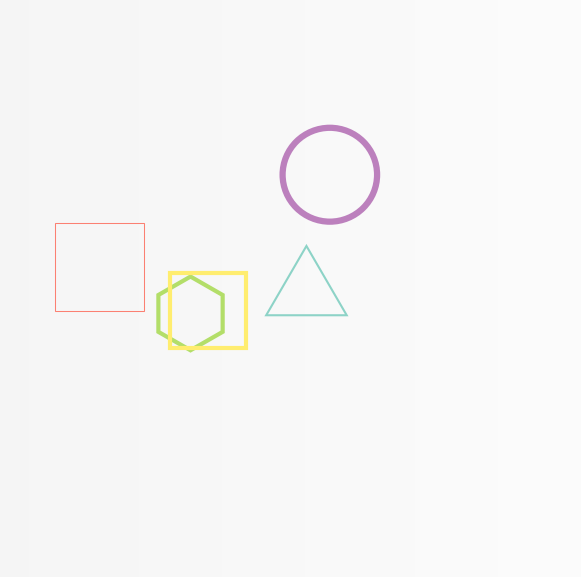[{"shape": "triangle", "thickness": 1, "radius": 0.4, "center": [0.527, 0.493]}, {"shape": "square", "thickness": 0.5, "radius": 0.38, "center": [0.171, 0.537]}, {"shape": "hexagon", "thickness": 2, "radius": 0.32, "center": [0.328, 0.456]}, {"shape": "circle", "thickness": 3, "radius": 0.41, "center": [0.567, 0.697]}, {"shape": "square", "thickness": 2, "radius": 0.33, "center": [0.358, 0.461]}]